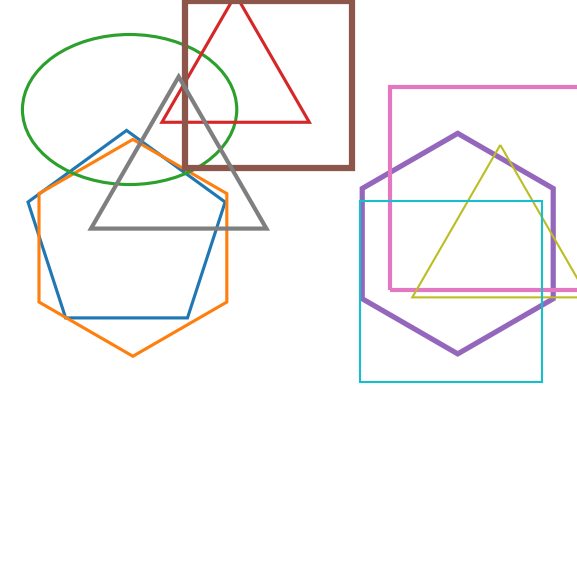[{"shape": "pentagon", "thickness": 1.5, "radius": 0.9, "center": [0.219, 0.594]}, {"shape": "hexagon", "thickness": 1.5, "radius": 0.94, "center": [0.23, 0.57]}, {"shape": "oval", "thickness": 1.5, "radius": 0.93, "center": [0.224, 0.809]}, {"shape": "triangle", "thickness": 1.5, "radius": 0.74, "center": [0.408, 0.861]}, {"shape": "hexagon", "thickness": 2.5, "radius": 0.95, "center": [0.793, 0.577]}, {"shape": "square", "thickness": 3, "radius": 0.72, "center": [0.464, 0.853]}, {"shape": "square", "thickness": 2, "radius": 0.88, "center": [0.85, 0.673]}, {"shape": "triangle", "thickness": 2, "radius": 0.88, "center": [0.309, 0.691]}, {"shape": "triangle", "thickness": 1, "radius": 0.88, "center": [0.866, 0.572]}, {"shape": "square", "thickness": 1, "radius": 0.78, "center": [0.781, 0.494]}]